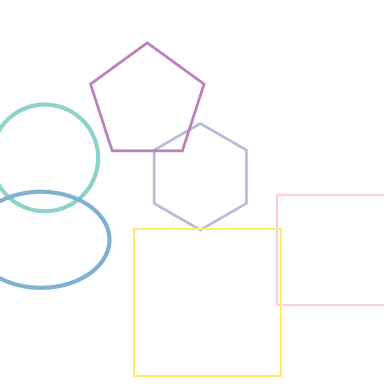[{"shape": "circle", "thickness": 3, "radius": 0.69, "center": [0.116, 0.59]}, {"shape": "hexagon", "thickness": 2, "radius": 0.69, "center": [0.52, 0.541]}, {"shape": "oval", "thickness": 3, "radius": 0.89, "center": [0.106, 0.377]}, {"shape": "square", "thickness": 1.5, "radius": 0.72, "center": [0.863, 0.35]}, {"shape": "pentagon", "thickness": 2, "radius": 0.78, "center": [0.383, 0.734]}, {"shape": "square", "thickness": 1.5, "radius": 0.95, "center": [0.54, 0.214]}]